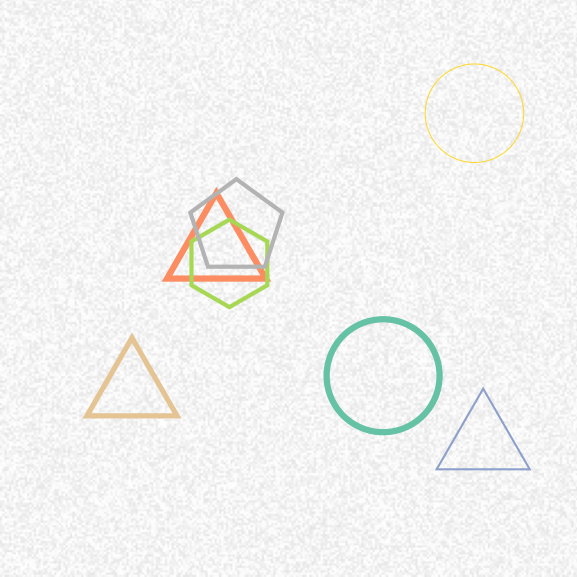[{"shape": "circle", "thickness": 3, "radius": 0.49, "center": [0.663, 0.349]}, {"shape": "triangle", "thickness": 3, "radius": 0.49, "center": [0.375, 0.566]}, {"shape": "triangle", "thickness": 1, "radius": 0.47, "center": [0.837, 0.233]}, {"shape": "hexagon", "thickness": 2, "radius": 0.38, "center": [0.397, 0.543]}, {"shape": "circle", "thickness": 0.5, "radius": 0.43, "center": [0.822, 0.803]}, {"shape": "triangle", "thickness": 2.5, "radius": 0.45, "center": [0.229, 0.324]}, {"shape": "pentagon", "thickness": 2, "radius": 0.42, "center": [0.409, 0.605]}]